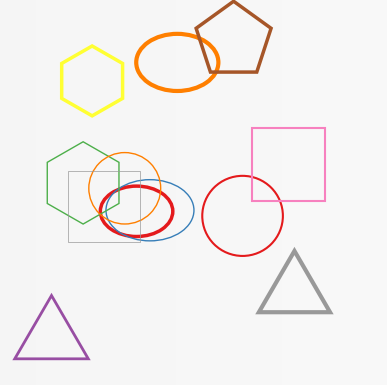[{"shape": "oval", "thickness": 2.5, "radius": 0.47, "center": [0.352, 0.451]}, {"shape": "circle", "thickness": 1.5, "radius": 0.52, "center": [0.626, 0.439]}, {"shape": "oval", "thickness": 1, "radius": 0.57, "center": [0.387, 0.454]}, {"shape": "hexagon", "thickness": 1, "radius": 0.53, "center": [0.214, 0.525]}, {"shape": "triangle", "thickness": 2, "radius": 0.55, "center": [0.133, 0.123]}, {"shape": "oval", "thickness": 3, "radius": 0.53, "center": [0.458, 0.838]}, {"shape": "circle", "thickness": 1, "radius": 0.46, "center": [0.322, 0.511]}, {"shape": "hexagon", "thickness": 2.5, "radius": 0.45, "center": [0.238, 0.79]}, {"shape": "pentagon", "thickness": 2.5, "radius": 0.51, "center": [0.603, 0.895]}, {"shape": "square", "thickness": 1.5, "radius": 0.47, "center": [0.745, 0.573]}, {"shape": "square", "thickness": 0.5, "radius": 0.46, "center": [0.269, 0.464]}, {"shape": "triangle", "thickness": 3, "radius": 0.53, "center": [0.76, 0.242]}]